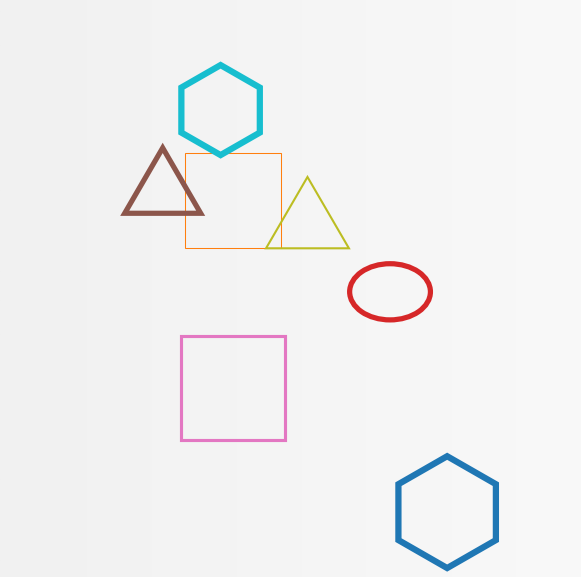[{"shape": "hexagon", "thickness": 3, "radius": 0.48, "center": [0.769, 0.112]}, {"shape": "square", "thickness": 0.5, "radius": 0.41, "center": [0.401, 0.652]}, {"shape": "oval", "thickness": 2.5, "radius": 0.35, "center": [0.671, 0.494]}, {"shape": "triangle", "thickness": 2.5, "radius": 0.38, "center": [0.28, 0.668]}, {"shape": "square", "thickness": 1.5, "radius": 0.45, "center": [0.401, 0.327]}, {"shape": "triangle", "thickness": 1, "radius": 0.41, "center": [0.529, 0.61]}, {"shape": "hexagon", "thickness": 3, "radius": 0.39, "center": [0.38, 0.809]}]